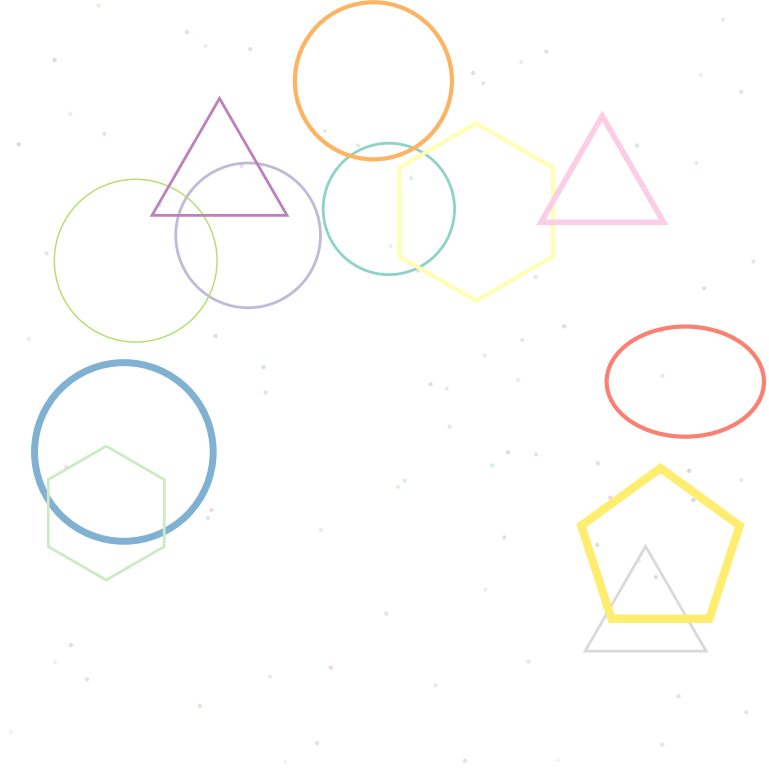[{"shape": "circle", "thickness": 1, "radius": 0.43, "center": [0.505, 0.729]}, {"shape": "hexagon", "thickness": 1.5, "radius": 0.58, "center": [0.618, 0.725]}, {"shape": "circle", "thickness": 1, "radius": 0.47, "center": [0.322, 0.694]}, {"shape": "oval", "thickness": 1.5, "radius": 0.51, "center": [0.89, 0.504]}, {"shape": "circle", "thickness": 2.5, "radius": 0.58, "center": [0.161, 0.413]}, {"shape": "circle", "thickness": 1.5, "radius": 0.51, "center": [0.485, 0.895]}, {"shape": "circle", "thickness": 0.5, "radius": 0.53, "center": [0.176, 0.661]}, {"shape": "triangle", "thickness": 2, "radius": 0.46, "center": [0.782, 0.757]}, {"shape": "triangle", "thickness": 1, "radius": 0.45, "center": [0.838, 0.2]}, {"shape": "triangle", "thickness": 1, "radius": 0.51, "center": [0.285, 0.771]}, {"shape": "hexagon", "thickness": 1, "radius": 0.43, "center": [0.138, 0.334]}, {"shape": "pentagon", "thickness": 3, "radius": 0.54, "center": [0.858, 0.284]}]